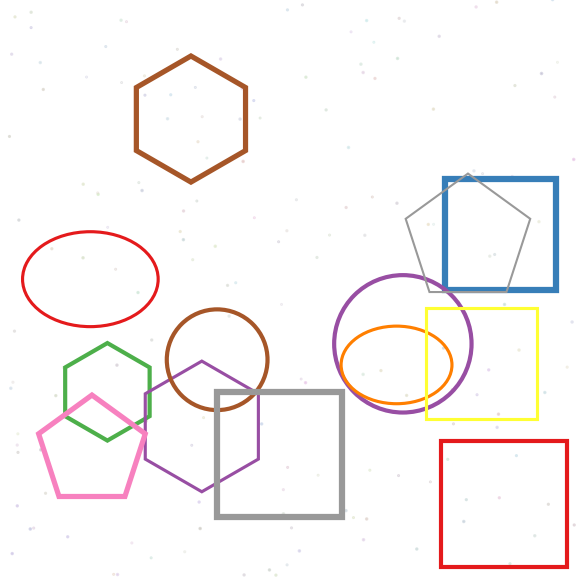[{"shape": "oval", "thickness": 1.5, "radius": 0.59, "center": [0.156, 0.516]}, {"shape": "square", "thickness": 2, "radius": 0.55, "center": [0.873, 0.127]}, {"shape": "square", "thickness": 3, "radius": 0.48, "center": [0.867, 0.593]}, {"shape": "hexagon", "thickness": 2, "radius": 0.42, "center": [0.186, 0.321]}, {"shape": "hexagon", "thickness": 1.5, "radius": 0.57, "center": [0.349, 0.261]}, {"shape": "circle", "thickness": 2, "radius": 0.59, "center": [0.698, 0.404]}, {"shape": "oval", "thickness": 1.5, "radius": 0.48, "center": [0.687, 0.367]}, {"shape": "square", "thickness": 1.5, "radius": 0.48, "center": [0.834, 0.37]}, {"shape": "circle", "thickness": 2, "radius": 0.44, "center": [0.376, 0.376]}, {"shape": "hexagon", "thickness": 2.5, "radius": 0.55, "center": [0.331, 0.793]}, {"shape": "pentagon", "thickness": 2.5, "radius": 0.49, "center": [0.159, 0.218]}, {"shape": "pentagon", "thickness": 1, "radius": 0.57, "center": [0.81, 0.585]}, {"shape": "square", "thickness": 3, "radius": 0.54, "center": [0.483, 0.211]}]